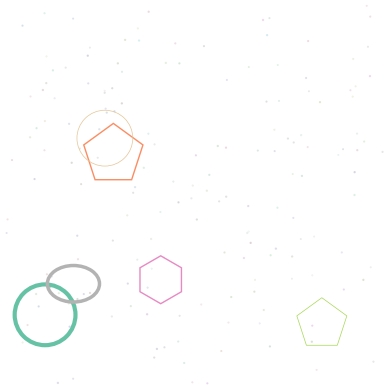[{"shape": "circle", "thickness": 3, "radius": 0.39, "center": [0.117, 0.182]}, {"shape": "pentagon", "thickness": 1, "radius": 0.4, "center": [0.294, 0.599]}, {"shape": "hexagon", "thickness": 1, "radius": 0.31, "center": [0.417, 0.273]}, {"shape": "pentagon", "thickness": 0.5, "radius": 0.34, "center": [0.836, 0.158]}, {"shape": "circle", "thickness": 0.5, "radius": 0.36, "center": [0.272, 0.641]}, {"shape": "oval", "thickness": 2.5, "radius": 0.34, "center": [0.191, 0.263]}]